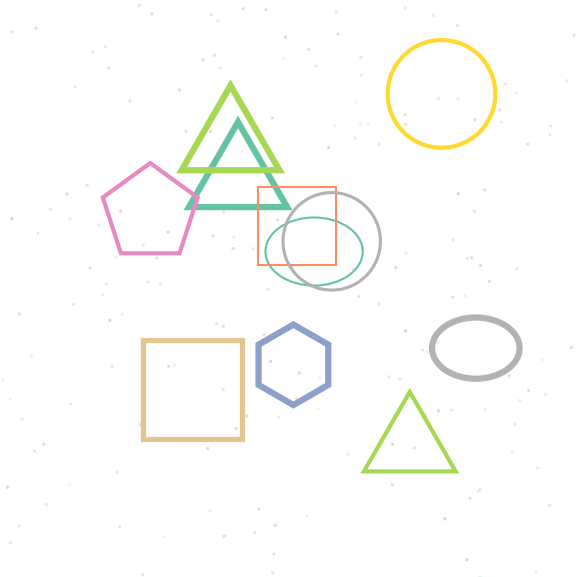[{"shape": "oval", "thickness": 1, "radius": 0.42, "center": [0.544, 0.564]}, {"shape": "triangle", "thickness": 3, "radius": 0.49, "center": [0.412, 0.69]}, {"shape": "square", "thickness": 1, "radius": 0.34, "center": [0.515, 0.608]}, {"shape": "hexagon", "thickness": 3, "radius": 0.35, "center": [0.508, 0.367]}, {"shape": "pentagon", "thickness": 2, "radius": 0.43, "center": [0.26, 0.63]}, {"shape": "triangle", "thickness": 2, "radius": 0.46, "center": [0.71, 0.229]}, {"shape": "triangle", "thickness": 3, "radius": 0.49, "center": [0.399, 0.753]}, {"shape": "circle", "thickness": 2, "radius": 0.47, "center": [0.765, 0.837]}, {"shape": "square", "thickness": 2.5, "radius": 0.43, "center": [0.334, 0.324]}, {"shape": "oval", "thickness": 3, "radius": 0.38, "center": [0.824, 0.396]}, {"shape": "circle", "thickness": 1.5, "radius": 0.42, "center": [0.574, 0.581]}]